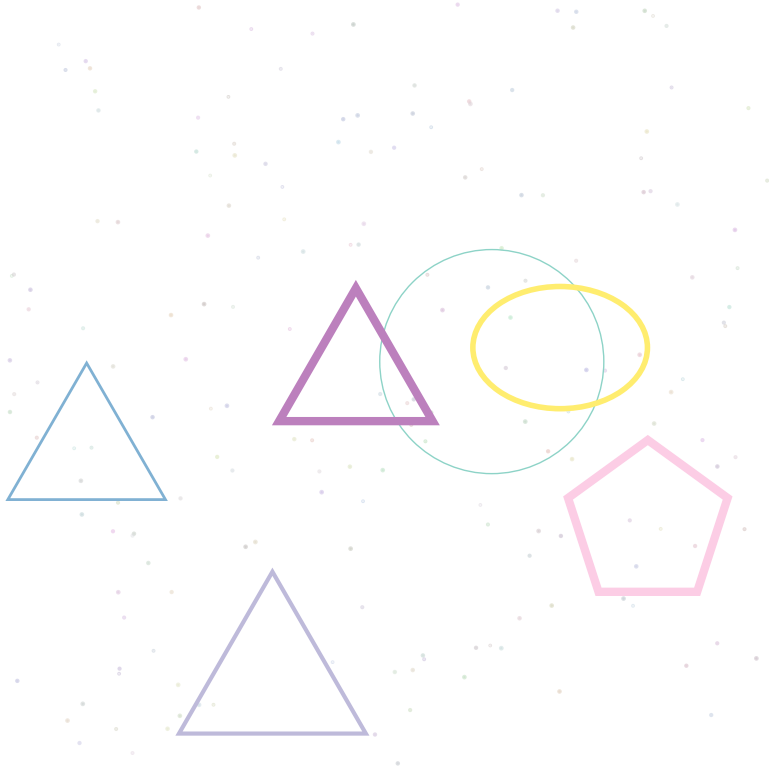[{"shape": "circle", "thickness": 0.5, "radius": 0.73, "center": [0.639, 0.53]}, {"shape": "triangle", "thickness": 1.5, "radius": 0.7, "center": [0.354, 0.117]}, {"shape": "triangle", "thickness": 1, "radius": 0.59, "center": [0.113, 0.41]}, {"shape": "pentagon", "thickness": 3, "radius": 0.54, "center": [0.841, 0.32]}, {"shape": "triangle", "thickness": 3, "radius": 0.58, "center": [0.462, 0.511]}, {"shape": "oval", "thickness": 2, "radius": 0.57, "center": [0.727, 0.549]}]